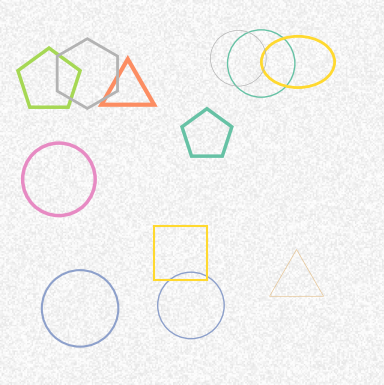[{"shape": "pentagon", "thickness": 2.5, "radius": 0.34, "center": [0.537, 0.65]}, {"shape": "circle", "thickness": 1, "radius": 0.44, "center": [0.678, 0.835]}, {"shape": "triangle", "thickness": 3, "radius": 0.4, "center": [0.332, 0.768]}, {"shape": "circle", "thickness": 1, "radius": 0.43, "center": [0.496, 0.207]}, {"shape": "circle", "thickness": 1.5, "radius": 0.5, "center": [0.208, 0.199]}, {"shape": "circle", "thickness": 2.5, "radius": 0.47, "center": [0.153, 0.534]}, {"shape": "pentagon", "thickness": 2.5, "radius": 0.42, "center": [0.127, 0.79]}, {"shape": "square", "thickness": 1.5, "radius": 0.35, "center": [0.469, 0.343]}, {"shape": "oval", "thickness": 2, "radius": 0.48, "center": [0.774, 0.839]}, {"shape": "triangle", "thickness": 0.5, "radius": 0.41, "center": [0.77, 0.271]}, {"shape": "circle", "thickness": 0.5, "radius": 0.36, "center": [0.619, 0.849]}, {"shape": "hexagon", "thickness": 2, "radius": 0.45, "center": [0.227, 0.809]}]